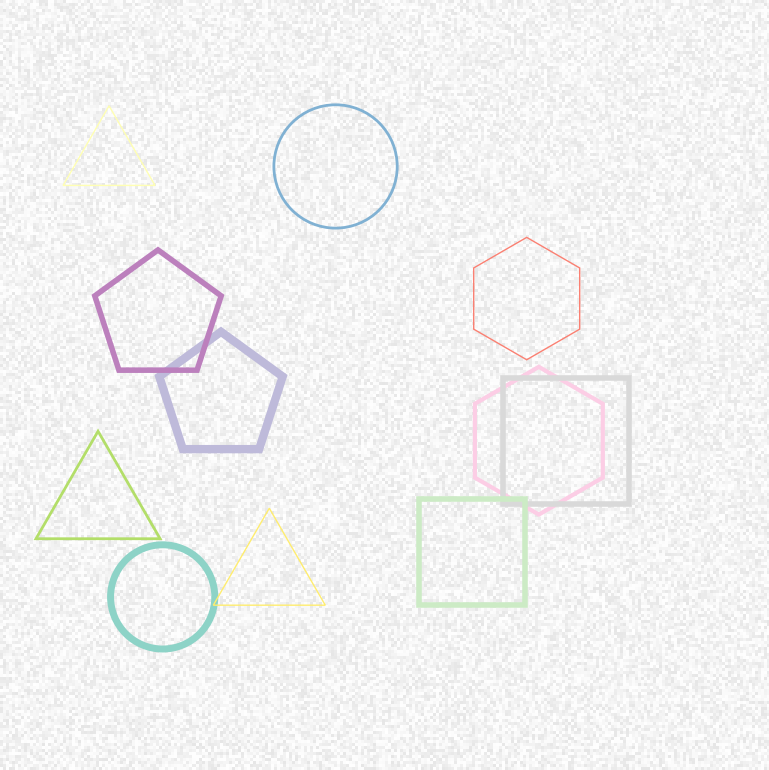[{"shape": "circle", "thickness": 2.5, "radius": 0.34, "center": [0.211, 0.225]}, {"shape": "triangle", "thickness": 0.5, "radius": 0.34, "center": [0.142, 0.794]}, {"shape": "pentagon", "thickness": 3, "radius": 0.42, "center": [0.287, 0.485]}, {"shape": "hexagon", "thickness": 0.5, "radius": 0.4, "center": [0.684, 0.612]}, {"shape": "circle", "thickness": 1, "radius": 0.4, "center": [0.436, 0.784]}, {"shape": "triangle", "thickness": 1, "radius": 0.47, "center": [0.127, 0.347]}, {"shape": "hexagon", "thickness": 1.5, "radius": 0.48, "center": [0.7, 0.428]}, {"shape": "square", "thickness": 2, "radius": 0.41, "center": [0.735, 0.428]}, {"shape": "pentagon", "thickness": 2, "radius": 0.43, "center": [0.205, 0.589]}, {"shape": "square", "thickness": 2, "radius": 0.34, "center": [0.613, 0.283]}, {"shape": "triangle", "thickness": 0.5, "radius": 0.42, "center": [0.35, 0.256]}]